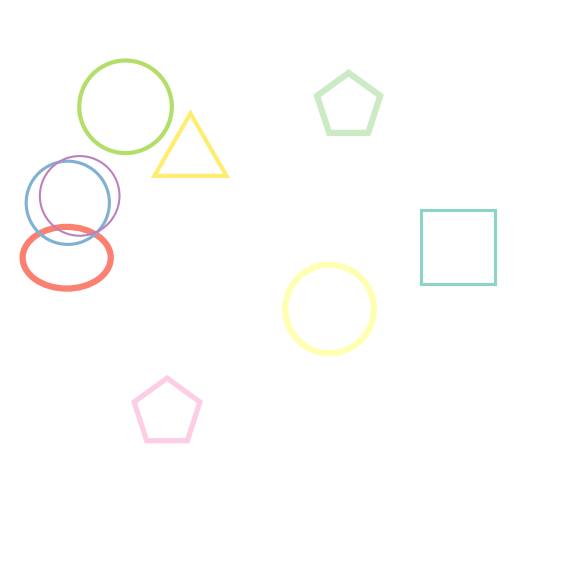[{"shape": "square", "thickness": 1.5, "radius": 0.32, "center": [0.793, 0.571]}, {"shape": "circle", "thickness": 3, "radius": 0.38, "center": [0.571, 0.464]}, {"shape": "oval", "thickness": 3, "radius": 0.38, "center": [0.115, 0.553]}, {"shape": "circle", "thickness": 1.5, "radius": 0.36, "center": [0.117, 0.648]}, {"shape": "circle", "thickness": 2, "radius": 0.4, "center": [0.217, 0.814]}, {"shape": "pentagon", "thickness": 2.5, "radius": 0.3, "center": [0.289, 0.284]}, {"shape": "circle", "thickness": 1, "radius": 0.34, "center": [0.138, 0.66]}, {"shape": "pentagon", "thickness": 3, "radius": 0.29, "center": [0.604, 0.816]}, {"shape": "triangle", "thickness": 2, "radius": 0.36, "center": [0.33, 0.731]}]